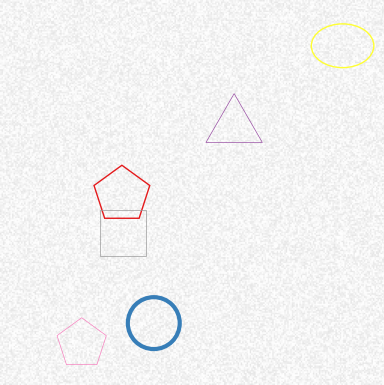[{"shape": "pentagon", "thickness": 1, "radius": 0.38, "center": [0.317, 0.495]}, {"shape": "circle", "thickness": 3, "radius": 0.34, "center": [0.399, 0.161]}, {"shape": "triangle", "thickness": 0.5, "radius": 0.42, "center": [0.608, 0.672]}, {"shape": "oval", "thickness": 1, "radius": 0.41, "center": [0.89, 0.881]}, {"shape": "pentagon", "thickness": 0.5, "radius": 0.34, "center": [0.212, 0.107]}, {"shape": "square", "thickness": 0.5, "radius": 0.3, "center": [0.32, 0.395]}]